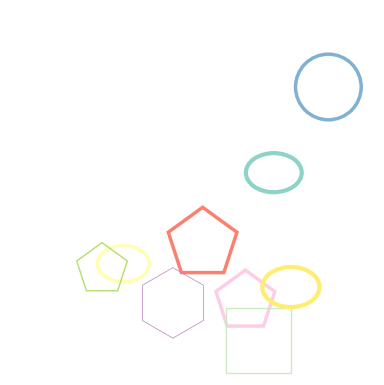[{"shape": "oval", "thickness": 3, "radius": 0.36, "center": [0.711, 0.551]}, {"shape": "oval", "thickness": 2.5, "radius": 0.34, "center": [0.32, 0.315]}, {"shape": "pentagon", "thickness": 2.5, "radius": 0.47, "center": [0.526, 0.368]}, {"shape": "circle", "thickness": 2.5, "radius": 0.43, "center": [0.853, 0.774]}, {"shape": "pentagon", "thickness": 1, "radius": 0.35, "center": [0.265, 0.301]}, {"shape": "pentagon", "thickness": 2.5, "radius": 0.4, "center": [0.637, 0.218]}, {"shape": "hexagon", "thickness": 0.5, "radius": 0.46, "center": [0.449, 0.213]}, {"shape": "square", "thickness": 1, "radius": 0.42, "center": [0.672, 0.115]}, {"shape": "oval", "thickness": 3, "radius": 0.37, "center": [0.756, 0.254]}]